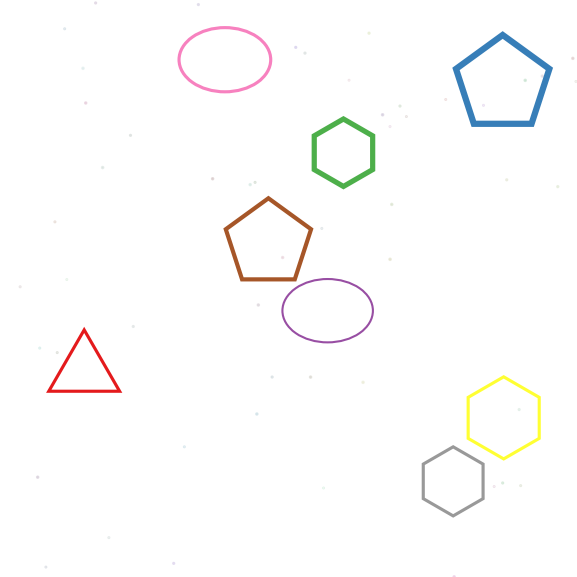[{"shape": "triangle", "thickness": 1.5, "radius": 0.35, "center": [0.146, 0.357]}, {"shape": "pentagon", "thickness": 3, "radius": 0.43, "center": [0.87, 0.854]}, {"shape": "hexagon", "thickness": 2.5, "radius": 0.29, "center": [0.595, 0.735]}, {"shape": "oval", "thickness": 1, "radius": 0.39, "center": [0.567, 0.461]}, {"shape": "hexagon", "thickness": 1.5, "radius": 0.36, "center": [0.872, 0.276]}, {"shape": "pentagon", "thickness": 2, "radius": 0.39, "center": [0.465, 0.578]}, {"shape": "oval", "thickness": 1.5, "radius": 0.4, "center": [0.389, 0.896]}, {"shape": "hexagon", "thickness": 1.5, "radius": 0.3, "center": [0.785, 0.166]}]